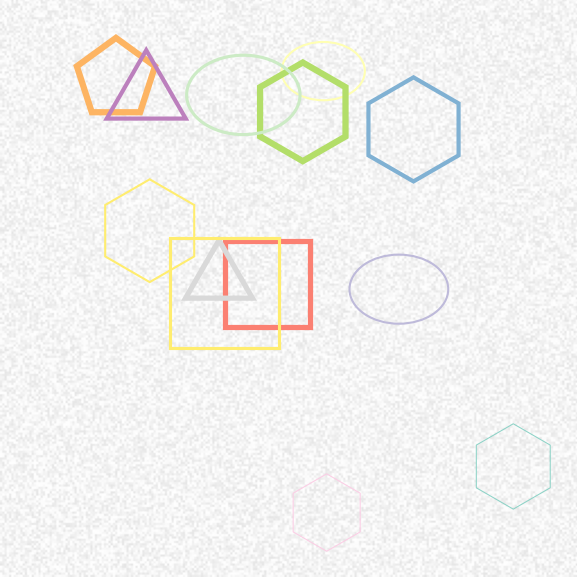[{"shape": "hexagon", "thickness": 0.5, "radius": 0.37, "center": [0.889, 0.191]}, {"shape": "oval", "thickness": 1, "radius": 0.36, "center": [0.56, 0.876]}, {"shape": "oval", "thickness": 1, "radius": 0.43, "center": [0.691, 0.498]}, {"shape": "square", "thickness": 2.5, "radius": 0.37, "center": [0.464, 0.507]}, {"shape": "hexagon", "thickness": 2, "radius": 0.45, "center": [0.716, 0.775]}, {"shape": "pentagon", "thickness": 3, "radius": 0.36, "center": [0.201, 0.862]}, {"shape": "hexagon", "thickness": 3, "radius": 0.43, "center": [0.524, 0.806]}, {"shape": "hexagon", "thickness": 0.5, "radius": 0.34, "center": [0.566, 0.112]}, {"shape": "triangle", "thickness": 2.5, "radius": 0.33, "center": [0.379, 0.516]}, {"shape": "triangle", "thickness": 2, "radius": 0.39, "center": [0.253, 0.833]}, {"shape": "oval", "thickness": 1.5, "radius": 0.49, "center": [0.421, 0.835]}, {"shape": "hexagon", "thickness": 1, "radius": 0.44, "center": [0.259, 0.6]}, {"shape": "square", "thickness": 1.5, "radius": 0.47, "center": [0.389, 0.491]}]